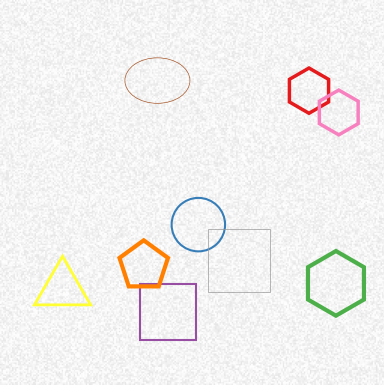[{"shape": "hexagon", "thickness": 2.5, "radius": 0.29, "center": [0.803, 0.765]}, {"shape": "circle", "thickness": 1.5, "radius": 0.35, "center": [0.515, 0.417]}, {"shape": "hexagon", "thickness": 3, "radius": 0.42, "center": [0.873, 0.264]}, {"shape": "square", "thickness": 1.5, "radius": 0.36, "center": [0.435, 0.19]}, {"shape": "pentagon", "thickness": 3, "radius": 0.33, "center": [0.373, 0.31]}, {"shape": "triangle", "thickness": 2, "radius": 0.42, "center": [0.162, 0.25]}, {"shape": "oval", "thickness": 0.5, "radius": 0.42, "center": [0.409, 0.791]}, {"shape": "hexagon", "thickness": 2.5, "radius": 0.29, "center": [0.88, 0.708]}, {"shape": "square", "thickness": 0.5, "radius": 0.41, "center": [0.621, 0.323]}]